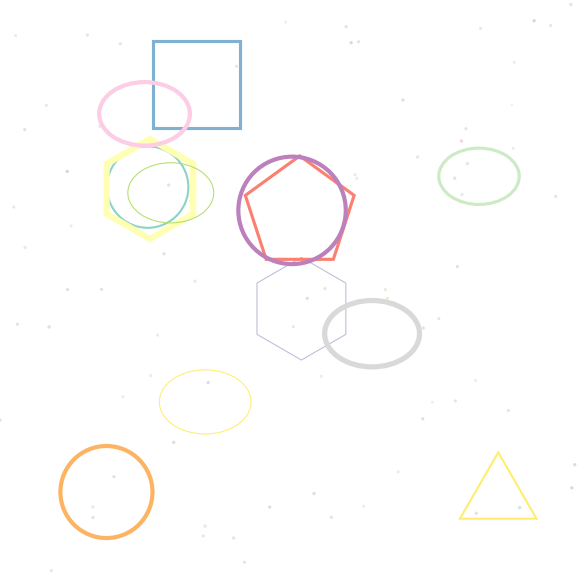[{"shape": "circle", "thickness": 1, "radius": 0.35, "center": [0.256, 0.675]}, {"shape": "hexagon", "thickness": 3, "radius": 0.43, "center": [0.26, 0.672]}, {"shape": "hexagon", "thickness": 0.5, "radius": 0.44, "center": [0.522, 0.465]}, {"shape": "pentagon", "thickness": 1.5, "radius": 0.5, "center": [0.519, 0.63]}, {"shape": "square", "thickness": 1.5, "radius": 0.38, "center": [0.341, 0.853]}, {"shape": "circle", "thickness": 2, "radius": 0.4, "center": [0.184, 0.147]}, {"shape": "oval", "thickness": 0.5, "radius": 0.37, "center": [0.296, 0.665]}, {"shape": "oval", "thickness": 2, "radius": 0.39, "center": [0.25, 0.802]}, {"shape": "oval", "thickness": 2.5, "radius": 0.41, "center": [0.644, 0.421]}, {"shape": "circle", "thickness": 2, "radius": 0.47, "center": [0.506, 0.635]}, {"shape": "oval", "thickness": 1.5, "radius": 0.35, "center": [0.829, 0.694]}, {"shape": "oval", "thickness": 0.5, "radius": 0.4, "center": [0.355, 0.303]}, {"shape": "triangle", "thickness": 1, "radius": 0.38, "center": [0.863, 0.139]}]